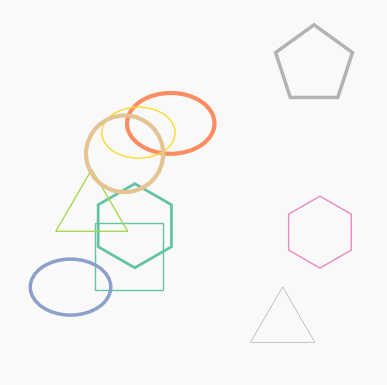[{"shape": "square", "thickness": 1, "radius": 0.43, "center": [0.333, 0.333]}, {"shape": "hexagon", "thickness": 2, "radius": 0.55, "center": [0.348, 0.414]}, {"shape": "oval", "thickness": 3, "radius": 0.56, "center": [0.441, 0.68]}, {"shape": "oval", "thickness": 2.5, "radius": 0.52, "center": [0.182, 0.254]}, {"shape": "hexagon", "thickness": 1, "radius": 0.47, "center": [0.826, 0.397]}, {"shape": "triangle", "thickness": 1, "radius": 0.54, "center": [0.237, 0.453]}, {"shape": "oval", "thickness": 1, "radius": 0.47, "center": [0.357, 0.655]}, {"shape": "circle", "thickness": 3, "radius": 0.5, "center": [0.322, 0.601]}, {"shape": "triangle", "thickness": 0.5, "radius": 0.48, "center": [0.729, 0.159]}, {"shape": "pentagon", "thickness": 2.5, "radius": 0.52, "center": [0.81, 0.831]}]